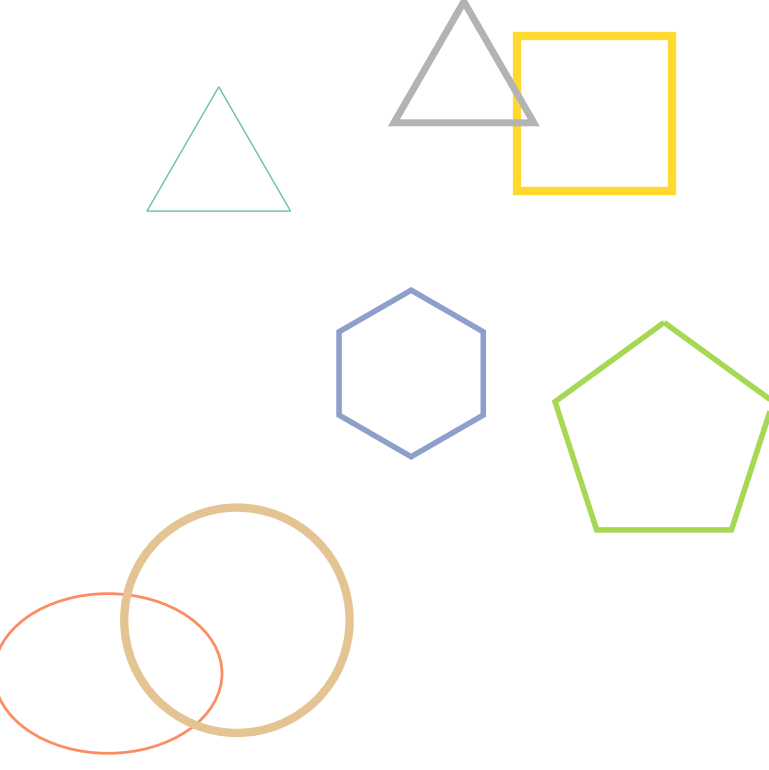[{"shape": "triangle", "thickness": 0.5, "radius": 0.54, "center": [0.284, 0.78]}, {"shape": "oval", "thickness": 1, "radius": 0.74, "center": [0.14, 0.125]}, {"shape": "hexagon", "thickness": 2, "radius": 0.54, "center": [0.534, 0.515]}, {"shape": "pentagon", "thickness": 2, "radius": 0.74, "center": [0.862, 0.432]}, {"shape": "square", "thickness": 3, "radius": 0.5, "center": [0.773, 0.853]}, {"shape": "circle", "thickness": 3, "radius": 0.73, "center": [0.308, 0.194]}, {"shape": "triangle", "thickness": 2.5, "radius": 0.52, "center": [0.602, 0.893]}]